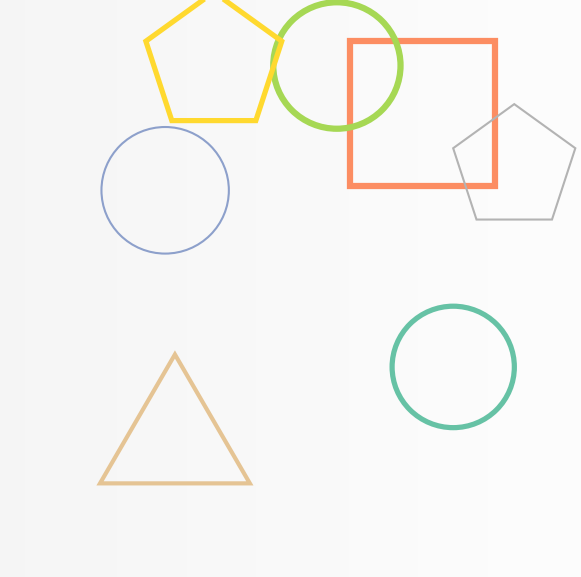[{"shape": "circle", "thickness": 2.5, "radius": 0.53, "center": [0.78, 0.364]}, {"shape": "square", "thickness": 3, "radius": 0.63, "center": [0.727, 0.803]}, {"shape": "circle", "thickness": 1, "radius": 0.55, "center": [0.284, 0.67]}, {"shape": "circle", "thickness": 3, "radius": 0.55, "center": [0.58, 0.886]}, {"shape": "pentagon", "thickness": 2.5, "radius": 0.61, "center": [0.368, 0.89]}, {"shape": "triangle", "thickness": 2, "radius": 0.74, "center": [0.301, 0.237]}, {"shape": "pentagon", "thickness": 1, "radius": 0.55, "center": [0.885, 0.708]}]